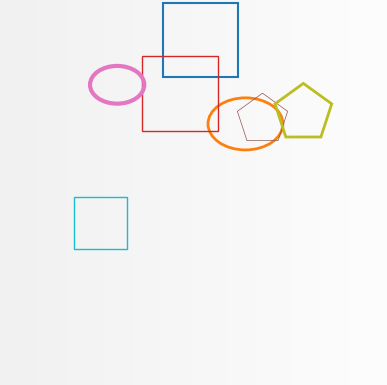[{"shape": "square", "thickness": 1.5, "radius": 0.49, "center": [0.517, 0.896]}, {"shape": "oval", "thickness": 2, "radius": 0.48, "center": [0.633, 0.678]}, {"shape": "square", "thickness": 1, "radius": 0.49, "center": [0.464, 0.757]}, {"shape": "pentagon", "thickness": 0.5, "radius": 0.34, "center": [0.677, 0.69]}, {"shape": "oval", "thickness": 3, "radius": 0.35, "center": [0.302, 0.78]}, {"shape": "pentagon", "thickness": 2, "radius": 0.38, "center": [0.783, 0.706]}, {"shape": "square", "thickness": 1, "radius": 0.34, "center": [0.26, 0.42]}]